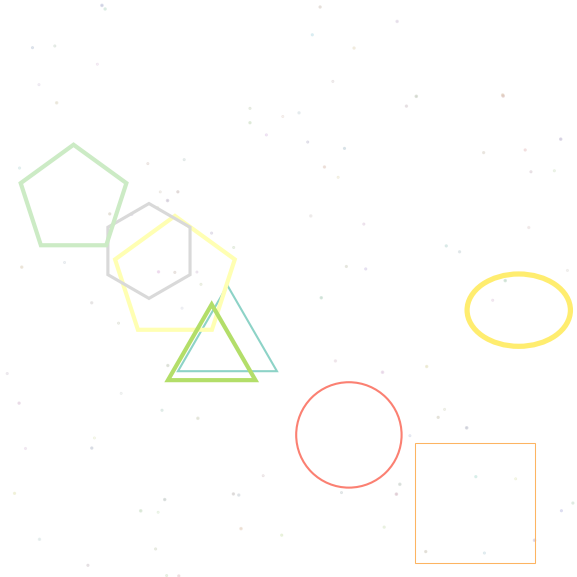[{"shape": "triangle", "thickness": 1, "radius": 0.49, "center": [0.394, 0.406]}, {"shape": "pentagon", "thickness": 2, "radius": 0.54, "center": [0.303, 0.516]}, {"shape": "circle", "thickness": 1, "radius": 0.46, "center": [0.604, 0.246]}, {"shape": "square", "thickness": 0.5, "radius": 0.52, "center": [0.823, 0.129]}, {"shape": "triangle", "thickness": 2, "radius": 0.44, "center": [0.367, 0.385]}, {"shape": "hexagon", "thickness": 1.5, "radius": 0.41, "center": [0.258, 0.565]}, {"shape": "pentagon", "thickness": 2, "radius": 0.48, "center": [0.127, 0.652]}, {"shape": "oval", "thickness": 2.5, "radius": 0.45, "center": [0.898, 0.462]}]